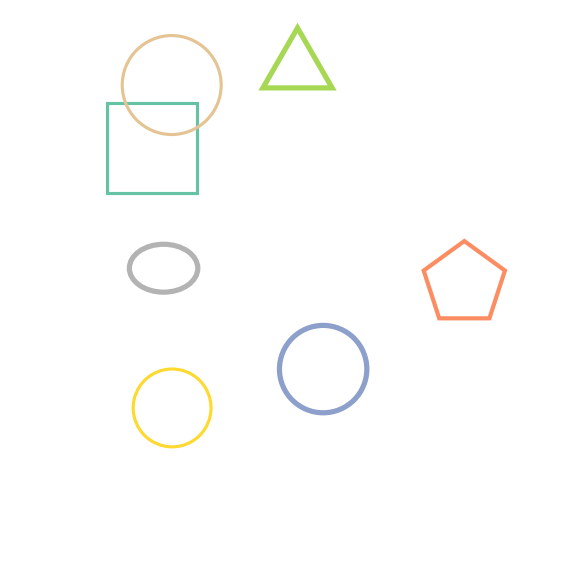[{"shape": "square", "thickness": 1.5, "radius": 0.39, "center": [0.263, 0.743]}, {"shape": "pentagon", "thickness": 2, "radius": 0.37, "center": [0.804, 0.508]}, {"shape": "circle", "thickness": 2.5, "radius": 0.38, "center": [0.56, 0.36]}, {"shape": "triangle", "thickness": 2.5, "radius": 0.35, "center": [0.515, 0.882]}, {"shape": "circle", "thickness": 1.5, "radius": 0.34, "center": [0.298, 0.293]}, {"shape": "circle", "thickness": 1.5, "radius": 0.43, "center": [0.297, 0.852]}, {"shape": "oval", "thickness": 2.5, "radius": 0.3, "center": [0.283, 0.535]}]